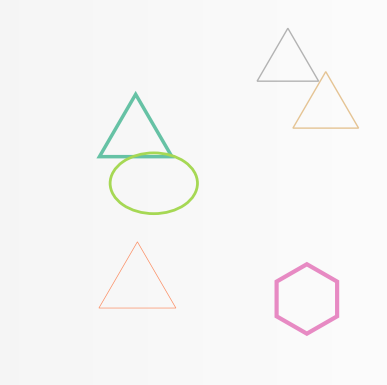[{"shape": "triangle", "thickness": 2.5, "radius": 0.54, "center": [0.35, 0.647]}, {"shape": "triangle", "thickness": 0.5, "radius": 0.57, "center": [0.355, 0.257]}, {"shape": "hexagon", "thickness": 3, "radius": 0.45, "center": [0.792, 0.224]}, {"shape": "oval", "thickness": 2, "radius": 0.56, "center": [0.397, 0.524]}, {"shape": "triangle", "thickness": 1, "radius": 0.49, "center": [0.841, 0.716]}, {"shape": "triangle", "thickness": 1, "radius": 0.46, "center": [0.743, 0.835]}]